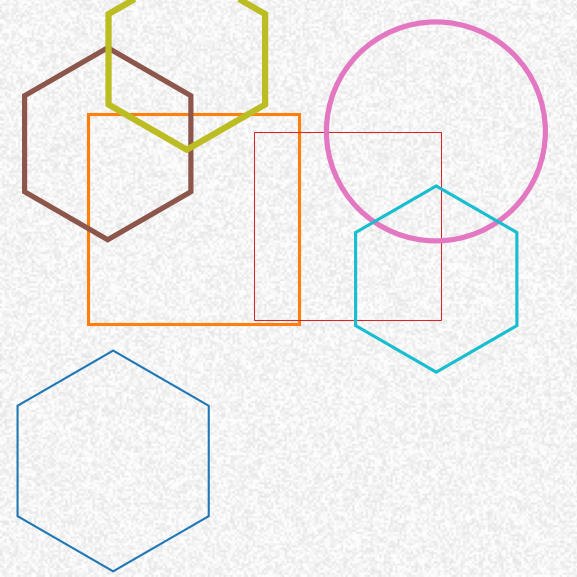[{"shape": "hexagon", "thickness": 1, "radius": 0.96, "center": [0.196, 0.201]}, {"shape": "square", "thickness": 1.5, "radius": 0.91, "center": [0.335, 0.62]}, {"shape": "square", "thickness": 0.5, "radius": 0.81, "center": [0.602, 0.608]}, {"shape": "hexagon", "thickness": 2.5, "radius": 0.83, "center": [0.187, 0.75]}, {"shape": "circle", "thickness": 2.5, "radius": 0.95, "center": [0.755, 0.772]}, {"shape": "hexagon", "thickness": 3, "radius": 0.78, "center": [0.323, 0.896]}, {"shape": "hexagon", "thickness": 1.5, "radius": 0.81, "center": [0.755, 0.516]}]